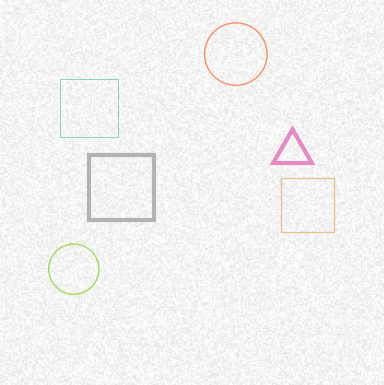[{"shape": "square", "thickness": 0.5, "radius": 0.38, "center": [0.232, 0.719]}, {"shape": "circle", "thickness": 1, "radius": 0.41, "center": [0.613, 0.859]}, {"shape": "triangle", "thickness": 3, "radius": 0.29, "center": [0.76, 0.606]}, {"shape": "circle", "thickness": 1, "radius": 0.33, "center": [0.192, 0.301]}, {"shape": "square", "thickness": 1, "radius": 0.35, "center": [0.799, 0.468]}, {"shape": "square", "thickness": 3, "radius": 0.42, "center": [0.315, 0.512]}]